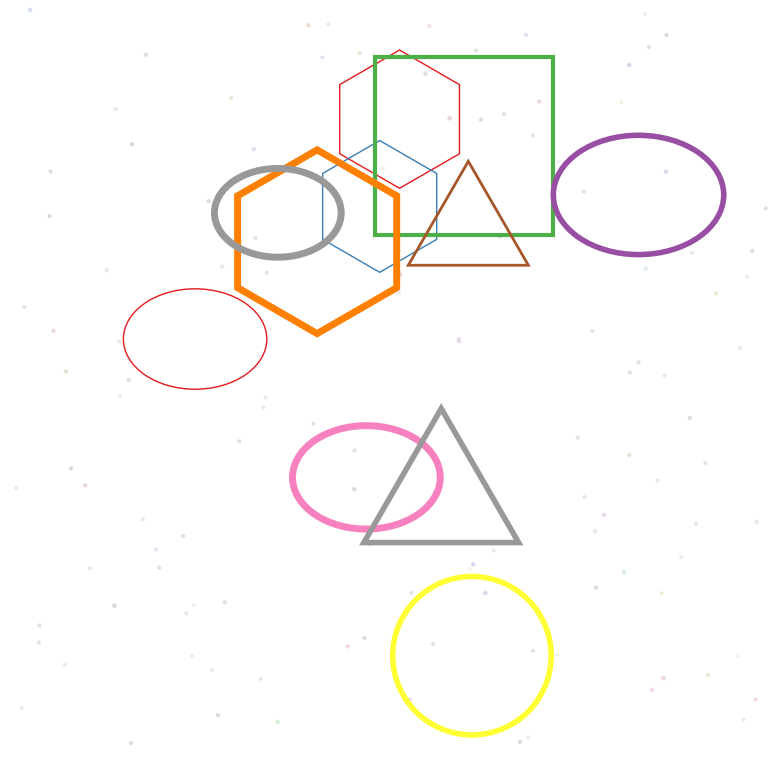[{"shape": "hexagon", "thickness": 0.5, "radius": 0.45, "center": [0.519, 0.845]}, {"shape": "oval", "thickness": 0.5, "radius": 0.47, "center": [0.253, 0.56]}, {"shape": "hexagon", "thickness": 0.5, "radius": 0.43, "center": [0.493, 0.732]}, {"shape": "square", "thickness": 1.5, "radius": 0.58, "center": [0.602, 0.81]}, {"shape": "oval", "thickness": 2, "radius": 0.55, "center": [0.829, 0.747]}, {"shape": "hexagon", "thickness": 2.5, "radius": 0.6, "center": [0.412, 0.686]}, {"shape": "circle", "thickness": 2, "radius": 0.51, "center": [0.613, 0.148]}, {"shape": "triangle", "thickness": 1, "radius": 0.45, "center": [0.608, 0.701]}, {"shape": "oval", "thickness": 2.5, "radius": 0.48, "center": [0.476, 0.38]}, {"shape": "oval", "thickness": 2.5, "radius": 0.41, "center": [0.361, 0.724]}, {"shape": "triangle", "thickness": 2, "radius": 0.58, "center": [0.573, 0.353]}]